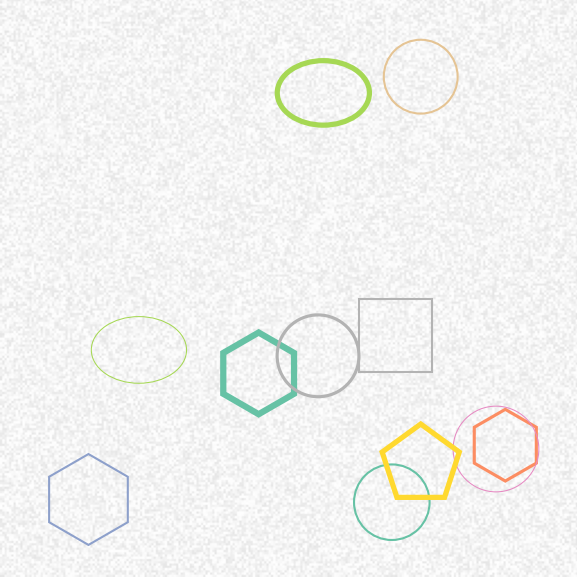[{"shape": "hexagon", "thickness": 3, "radius": 0.35, "center": [0.448, 0.353]}, {"shape": "circle", "thickness": 1, "radius": 0.33, "center": [0.678, 0.13]}, {"shape": "hexagon", "thickness": 1.5, "radius": 0.31, "center": [0.875, 0.228]}, {"shape": "hexagon", "thickness": 1, "radius": 0.39, "center": [0.153, 0.134]}, {"shape": "circle", "thickness": 0.5, "radius": 0.37, "center": [0.859, 0.222]}, {"shape": "oval", "thickness": 0.5, "radius": 0.41, "center": [0.241, 0.393]}, {"shape": "oval", "thickness": 2.5, "radius": 0.4, "center": [0.56, 0.838]}, {"shape": "pentagon", "thickness": 2.5, "radius": 0.35, "center": [0.729, 0.195]}, {"shape": "circle", "thickness": 1, "radius": 0.32, "center": [0.729, 0.866]}, {"shape": "square", "thickness": 1, "radius": 0.31, "center": [0.685, 0.418]}, {"shape": "circle", "thickness": 1.5, "radius": 0.35, "center": [0.551, 0.383]}]